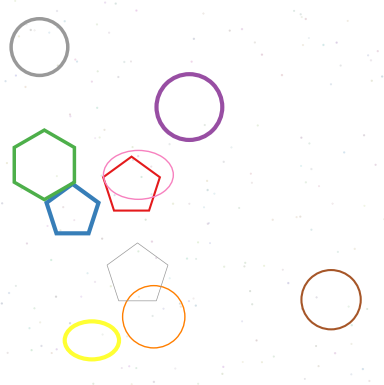[{"shape": "pentagon", "thickness": 1.5, "radius": 0.39, "center": [0.342, 0.516]}, {"shape": "pentagon", "thickness": 3, "radius": 0.35, "center": [0.188, 0.451]}, {"shape": "hexagon", "thickness": 2.5, "radius": 0.45, "center": [0.115, 0.572]}, {"shape": "circle", "thickness": 3, "radius": 0.43, "center": [0.492, 0.722]}, {"shape": "circle", "thickness": 1, "radius": 0.4, "center": [0.399, 0.177]}, {"shape": "oval", "thickness": 3, "radius": 0.35, "center": [0.239, 0.116]}, {"shape": "circle", "thickness": 1.5, "radius": 0.39, "center": [0.86, 0.222]}, {"shape": "oval", "thickness": 1, "radius": 0.45, "center": [0.359, 0.546]}, {"shape": "circle", "thickness": 2.5, "radius": 0.37, "center": [0.102, 0.878]}, {"shape": "pentagon", "thickness": 0.5, "radius": 0.42, "center": [0.357, 0.286]}]